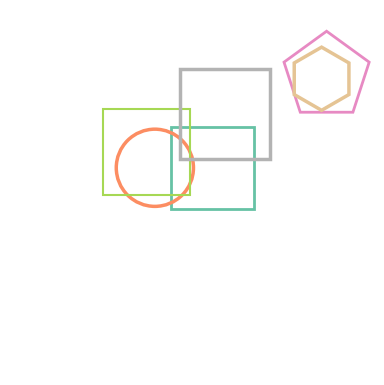[{"shape": "square", "thickness": 2, "radius": 0.54, "center": [0.552, 0.564]}, {"shape": "circle", "thickness": 2.5, "radius": 0.5, "center": [0.402, 0.564]}, {"shape": "pentagon", "thickness": 2, "radius": 0.58, "center": [0.848, 0.803]}, {"shape": "square", "thickness": 1.5, "radius": 0.56, "center": [0.381, 0.605]}, {"shape": "hexagon", "thickness": 2.5, "radius": 0.41, "center": [0.835, 0.795]}, {"shape": "square", "thickness": 2.5, "radius": 0.58, "center": [0.585, 0.705]}]